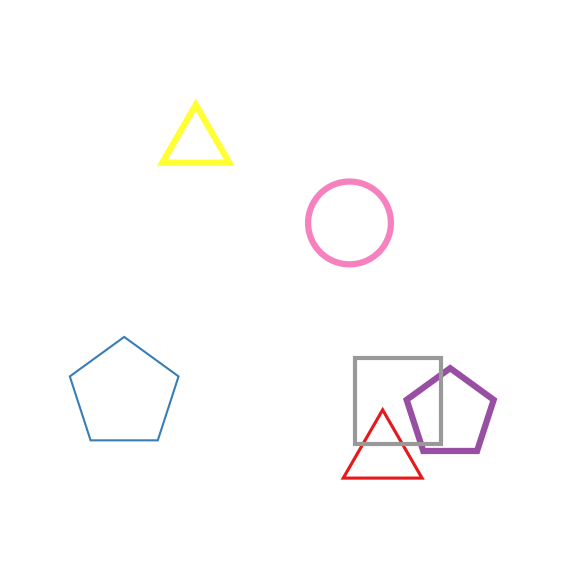[{"shape": "triangle", "thickness": 1.5, "radius": 0.39, "center": [0.663, 0.211]}, {"shape": "pentagon", "thickness": 1, "radius": 0.49, "center": [0.215, 0.317]}, {"shape": "pentagon", "thickness": 3, "radius": 0.4, "center": [0.78, 0.282]}, {"shape": "triangle", "thickness": 3, "radius": 0.33, "center": [0.339, 0.751]}, {"shape": "circle", "thickness": 3, "radius": 0.36, "center": [0.605, 0.613]}, {"shape": "square", "thickness": 2, "radius": 0.37, "center": [0.69, 0.305]}]